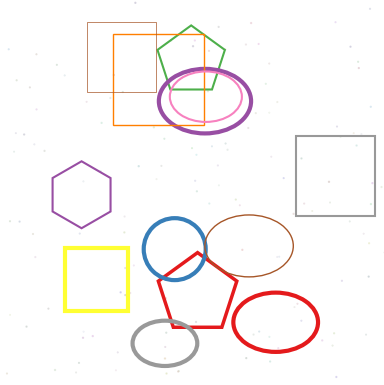[{"shape": "pentagon", "thickness": 2.5, "radius": 0.54, "center": [0.513, 0.237]}, {"shape": "oval", "thickness": 3, "radius": 0.55, "center": [0.716, 0.163]}, {"shape": "circle", "thickness": 3, "radius": 0.4, "center": [0.454, 0.353]}, {"shape": "pentagon", "thickness": 1.5, "radius": 0.46, "center": [0.497, 0.842]}, {"shape": "oval", "thickness": 3, "radius": 0.6, "center": [0.532, 0.737]}, {"shape": "hexagon", "thickness": 1.5, "radius": 0.43, "center": [0.212, 0.494]}, {"shape": "square", "thickness": 1, "radius": 0.59, "center": [0.413, 0.794]}, {"shape": "square", "thickness": 3, "radius": 0.41, "center": [0.25, 0.274]}, {"shape": "oval", "thickness": 1, "radius": 0.57, "center": [0.647, 0.361]}, {"shape": "square", "thickness": 0.5, "radius": 0.45, "center": [0.316, 0.852]}, {"shape": "oval", "thickness": 1.5, "radius": 0.47, "center": [0.535, 0.749]}, {"shape": "square", "thickness": 1.5, "radius": 0.52, "center": [0.872, 0.543]}, {"shape": "oval", "thickness": 3, "radius": 0.42, "center": [0.428, 0.108]}]